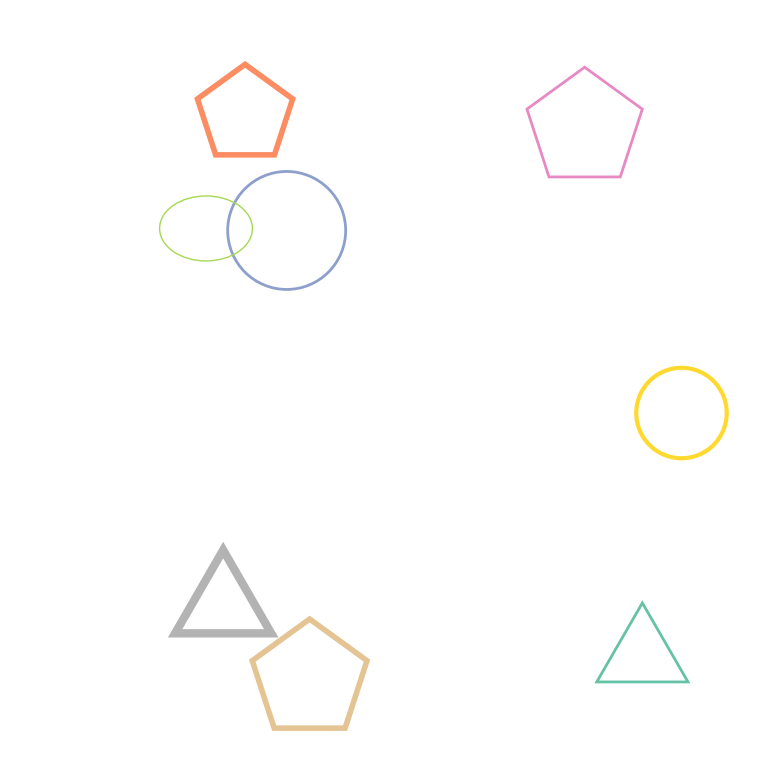[{"shape": "triangle", "thickness": 1, "radius": 0.34, "center": [0.834, 0.149]}, {"shape": "pentagon", "thickness": 2, "radius": 0.32, "center": [0.318, 0.851]}, {"shape": "circle", "thickness": 1, "radius": 0.38, "center": [0.372, 0.701]}, {"shape": "pentagon", "thickness": 1, "radius": 0.39, "center": [0.759, 0.834]}, {"shape": "oval", "thickness": 0.5, "radius": 0.3, "center": [0.268, 0.703]}, {"shape": "circle", "thickness": 1.5, "radius": 0.29, "center": [0.885, 0.464]}, {"shape": "pentagon", "thickness": 2, "radius": 0.39, "center": [0.402, 0.118]}, {"shape": "triangle", "thickness": 3, "radius": 0.36, "center": [0.29, 0.214]}]